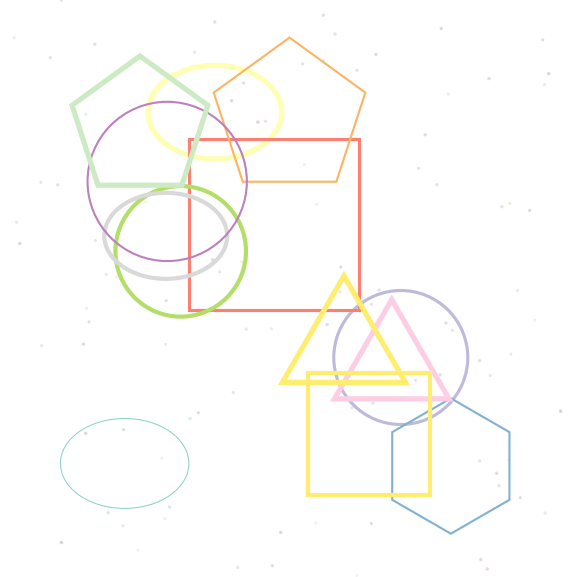[{"shape": "oval", "thickness": 0.5, "radius": 0.56, "center": [0.216, 0.197]}, {"shape": "oval", "thickness": 2.5, "radius": 0.58, "center": [0.372, 0.805]}, {"shape": "circle", "thickness": 1.5, "radius": 0.58, "center": [0.694, 0.38]}, {"shape": "square", "thickness": 1.5, "radius": 0.74, "center": [0.475, 0.611]}, {"shape": "hexagon", "thickness": 1, "radius": 0.59, "center": [0.781, 0.192]}, {"shape": "pentagon", "thickness": 1, "radius": 0.69, "center": [0.501, 0.796]}, {"shape": "circle", "thickness": 2, "radius": 0.57, "center": [0.313, 0.564]}, {"shape": "triangle", "thickness": 2.5, "radius": 0.57, "center": [0.678, 0.366]}, {"shape": "oval", "thickness": 2, "radius": 0.53, "center": [0.287, 0.591]}, {"shape": "circle", "thickness": 1, "radius": 0.69, "center": [0.29, 0.685]}, {"shape": "pentagon", "thickness": 2.5, "radius": 0.62, "center": [0.242, 0.779]}, {"shape": "triangle", "thickness": 2.5, "radius": 0.62, "center": [0.596, 0.399]}, {"shape": "square", "thickness": 2, "radius": 0.53, "center": [0.639, 0.248]}]